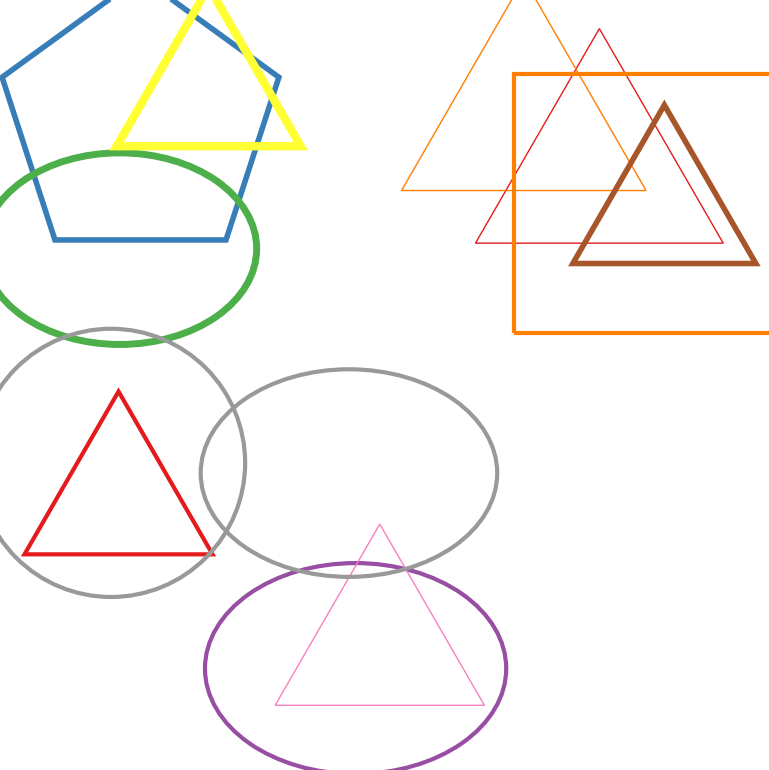[{"shape": "triangle", "thickness": 0.5, "radius": 0.93, "center": [0.778, 0.777]}, {"shape": "triangle", "thickness": 1.5, "radius": 0.71, "center": [0.154, 0.351]}, {"shape": "pentagon", "thickness": 2, "radius": 0.94, "center": [0.182, 0.841]}, {"shape": "oval", "thickness": 2.5, "radius": 0.89, "center": [0.156, 0.677]}, {"shape": "oval", "thickness": 1.5, "radius": 0.98, "center": [0.462, 0.132]}, {"shape": "triangle", "thickness": 0.5, "radius": 0.92, "center": [0.68, 0.844]}, {"shape": "square", "thickness": 1.5, "radius": 0.84, "center": [0.836, 0.736]}, {"shape": "triangle", "thickness": 3, "radius": 0.69, "center": [0.271, 0.879]}, {"shape": "triangle", "thickness": 2, "radius": 0.69, "center": [0.863, 0.726]}, {"shape": "triangle", "thickness": 0.5, "radius": 0.78, "center": [0.493, 0.162]}, {"shape": "circle", "thickness": 1.5, "radius": 0.87, "center": [0.144, 0.399]}, {"shape": "oval", "thickness": 1.5, "radius": 0.96, "center": [0.453, 0.386]}]